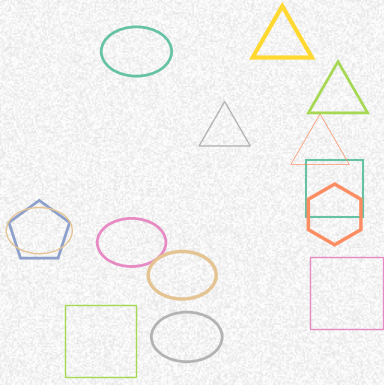[{"shape": "oval", "thickness": 2, "radius": 0.46, "center": [0.354, 0.866]}, {"shape": "square", "thickness": 1.5, "radius": 0.37, "center": [0.869, 0.51]}, {"shape": "triangle", "thickness": 0.5, "radius": 0.44, "center": [0.831, 0.617]}, {"shape": "hexagon", "thickness": 2.5, "radius": 0.39, "center": [0.869, 0.443]}, {"shape": "pentagon", "thickness": 2, "radius": 0.41, "center": [0.102, 0.397]}, {"shape": "square", "thickness": 1, "radius": 0.47, "center": [0.9, 0.238]}, {"shape": "oval", "thickness": 2, "radius": 0.45, "center": [0.342, 0.37]}, {"shape": "triangle", "thickness": 2, "radius": 0.44, "center": [0.878, 0.751]}, {"shape": "square", "thickness": 1, "radius": 0.47, "center": [0.261, 0.115]}, {"shape": "triangle", "thickness": 3, "radius": 0.45, "center": [0.733, 0.895]}, {"shape": "oval", "thickness": 2.5, "radius": 0.44, "center": [0.473, 0.285]}, {"shape": "oval", "thickness": 1, "radius": 0.43, "center": [0.102, 0.401]}, {"shape": "triangle", "thickness": 1, "radius": 0.38, "center": [0.584, 0.659]}, {"shape": "oval", "thickness": 2, "radius": 0.46, "center": [0.485, 0.125]}]